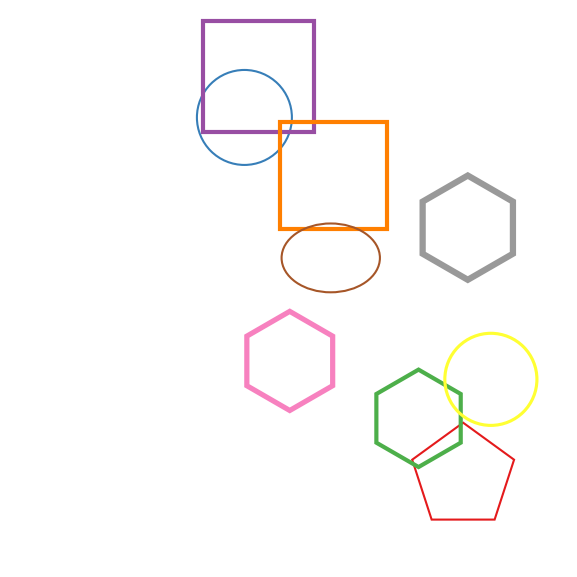[{"shape": "pentagon", "thickness": 1, "radius": 0.46, "center": [0.802, 0.174]}, {"shape": "circle", "thickness": 1, "radius": 0.41, "center": [0.423, 0.796]}, {"shape": "hexagon", "thickness": 2, "radius": 0.42, "center": [0.725, 0.275]}, {"shape": "square", "thickness": 2, "radius": 0.48, "center": [0.448, 0.867]}, {"shape": "square", "thickness": 2, "radius": 0.46, "center": [0.577, 0.695]}, {"shape": "circle", "thickness": 1.5, "radius": 0.4, "center": [0.85, 0.342]}, {"shape": "oval", "thickness": 1, "radius": 0.43, "center": [0.573, 0.553]}, {"shape": "hexagon", "thickness": 2.5, "radius": 0.43, "center": [0.502, 0.374]}, {"shape": "hexagon", "thickness": 3, "radius": 0.45, "center": [0.81, 0.605]}]